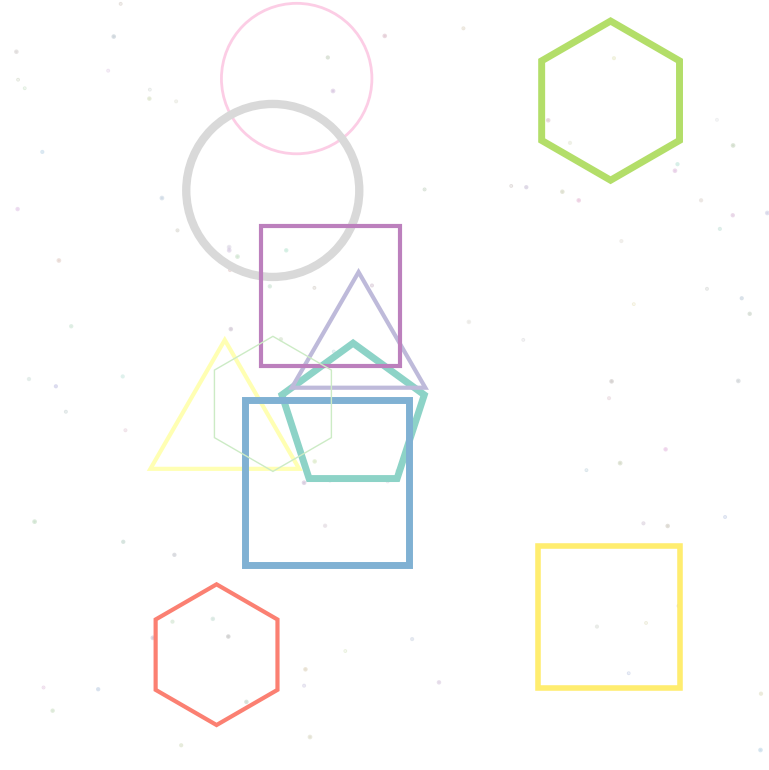[{"shape": "pentagon", "thickness": 2.5, "radius": 0.49, "center": [0.459, 0.457]}, {"shape": "triangle", "thickness": 1.5, "radius": 0.56, "center": [0.292, 0.447]}, {"shape": "triangle", "thickness": 1.5, "radius": 0.5, "center": [0.466, 0.547]}, {"shape": "hexagon", "thickness": 1.5, "radius": 0.46, "center": [0.281, 0.15]}, {"shape": "square", "thickness": 2.5, "radius": 0.53, "center": [0.424, 0.373]}, {"shape": "hexagon", "thickness": 2.5, "radius": 0.52, "center": [0.793, 0.869]}, {"shape": "circle", "thickness": 1, "radius": 0.49, "center": [0.385, 0.898]}, {"shape": "circle", "thickness": 3, "radius": 0.56, "center": [0.354, 0.753]}, {"shape": "square", "thickness": 1.5, "radius": 0.45, "center": [0.43, 0.616]}, {"shape": "hexagon", "thickness": 0.5, "radius": 0.44, "center": [0.354, 0.475]}, {"shape": "square", "thickness": 2, "radius": 0.46, "center": [0.791, 0.199]}]